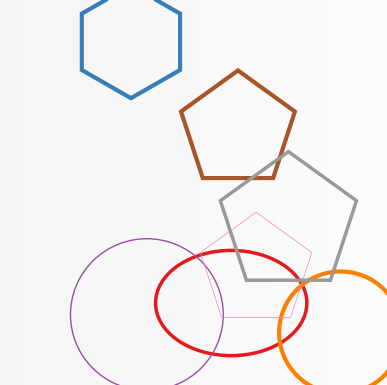[{"shape": "oval", "thickness": 2.5, "radius": 0.98, "center": [0.597, 0.213]}, {"shape": "hexagon", "thickness": 3, "radius": 0.73, "center": [0.338, 0.891]}, {"shape": "circle", "thickness": 1, "radius": 0.99, "center": [0.379, 0.183]}, {"shape": "circle", "thickness": 3, "radius": 0.79, "center": [0.879, 0.136]}, {"shape": "pentagon", "thickness": 3, "radius": 0.77, "center": [0.614, 0.662]}, {"shape": "pentagon", "thickness": 0.5, "radius": 0.76, "center": [0.661, 0.297]}, {"shape": "pentagon", "thickness": 2.5, "radius": 0.92, "center": [0.744, 0.422]}]